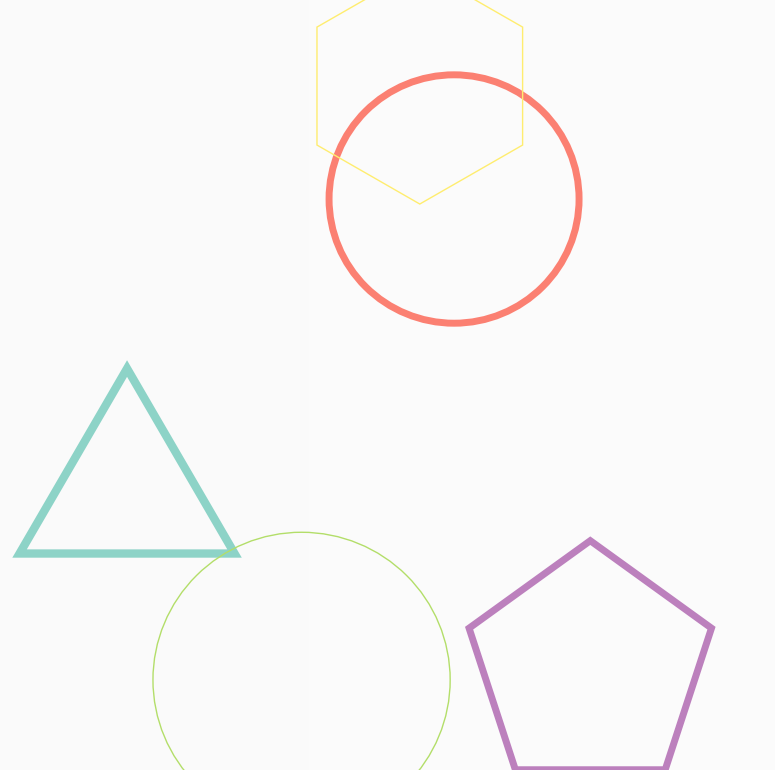[{"shape": "triangle", "thickness": 3, "radius": 0.8, "center": [0.164, 0.361]}, {"shape": "circle", "thickness": 2.5, "radius": 0.81, "center": [0.586, 0.742]}, {"shape": "circle", "thickness": 0.5, "radius": 0.96, "center": [0.389, 0.117]}, {"shape": "pentagon", "thickness": 2.5, "radius": 0.82, "center": [0.762, 0.133]}, {"shape": "hexagon", "thickness": 0.5, "radius": 0.77, "center": [0.542, 0.888]}]